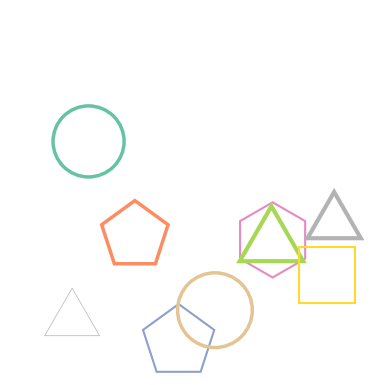[{"shape": "circle", "thickness": 2.5, "radius": 0.46, "center": [0.23, 0.633]}, {"shape": "pentagon", "thickness": 2.5, "radius": 0.45, "center": [0.35, 0.388]}, {"shape": "pentagon", "thickness": 1.5, "radius": 0.49, "center": [0.464, 0.113]}, {"shape": "hexagon", "thickness": 1.5, "radius": 0.49, "center": [0.708, 0.377]}, {"shape": "triangle", "thickness": 3, "radius": 0.48, "center": [0.705, 0.369]}, {"shape": "square", "thickness": 1.5, "radius": 0.36, "center": [0.849, 0.285]}, {"shape": "circle", "thickness": 2.5, "radius": 0.49, "center": [0.558, 0.194]}, {"shape": "triangle", "thickness": 3, "radius": 0.4, "center": [0.868, 0.421]}, {"shape": "triangle", "thickness": 0.5, "radius": 0.41, "center": [0.187, 0.169]}]